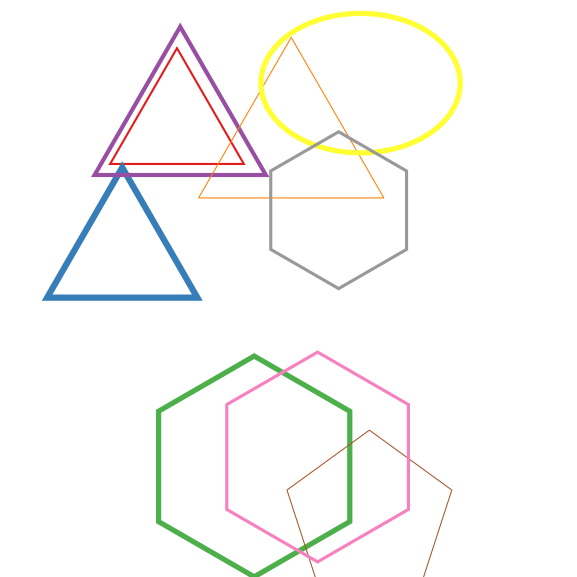[{"shape": "triangle", "thickness": 1, "radius": 0.67, "center": [0.306, 0.782]}, {"shape": "triangle", "thickness": 3, "radius": 0.75, "center": [0.212, 0.559]}, {"shape": "hexagon", "thickness": 2.5, "radius": 0.96, "center": [0.44, 0.191]}, {"shape": "triangle", "thickness": 2, "radius": 0.86, "center": [0.312, 0.782]}, {"shape": "triangle", "thickness": 0.5, "radius": 0.93, "center": [0.504, 0.749]}, {"shape": "oval", "thickness": 2.5, "radius": 0.86, "center": [0.624, 0.855]}, {"shape": "pentagon", "thickness": 0.5, "radius": 0.75, "center": [0.64, 0.104]}, {"shape": "hexagon", "thickness": 1.5, "radius": 0.91, "center": [0.55, 0.208]}, {"shape": "hexagon", "thickness": 1.5, "radius": 0.68, "center": [0.586, 0.635]}]